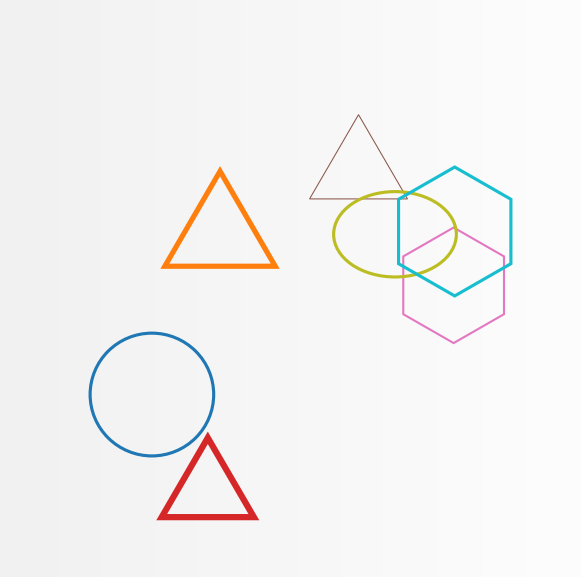[{"shape": "circle", "thickness": 1.5, "radius": 0.53, "center": [0.261, 0.316]}, {"shape": "triangle", "thickness": 2.5, "radius": 0.55, "center": [0.379, 0.593]}, {"shape": "triangle", "thickness": 3, "radius": 0.46, "center": [0.357, 0.149]}, {"shape": "triangle", "thickness": 0.5, "radius": 0.49, "center": [0.617, 0.703]}, {"shape": "hexagon", "thickness": 1, "radius": 0.5, "center": [0.78, 0.505]}, {"shape": "oval", "thickness": 1.5, "radius": 0.53, "center": [0.68, 0.593]}, {"shape": "hexagon", "thickness": 1.5, "radius": 0.56, "center": [0.782, 0.598]}]